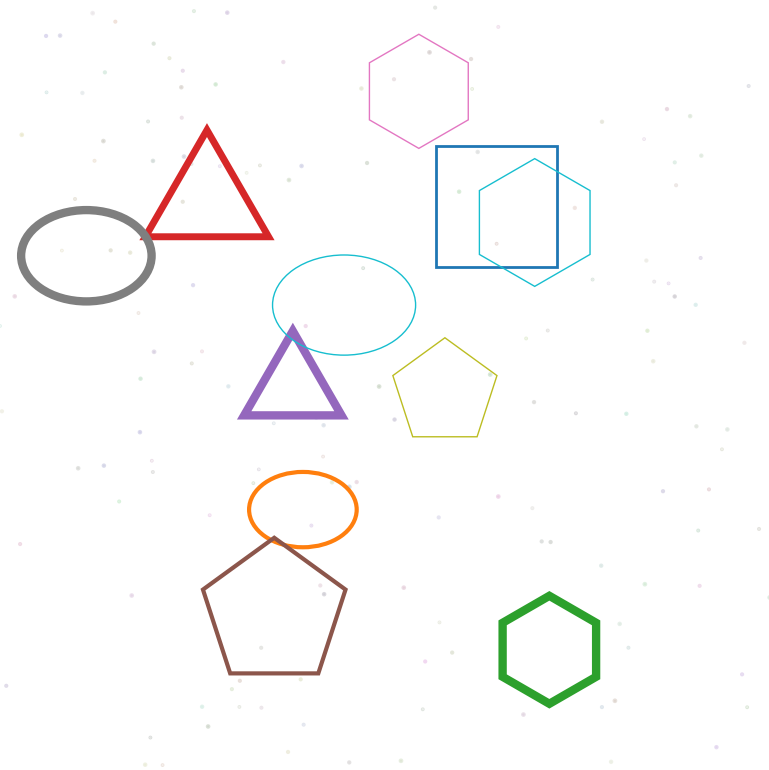[{"shape": "square", "thickness": 1, "radius": 0.39, "center": [0.645, 0.732]}, {"shape": "oval", "thickness": 1.5, "radius": 0.35, "center": [0.393, 0.338]}, {"shape": "hexagon", "thickness": 3, "radius": 0.35, "center": [0.713, 0.156]}, {"shape": "triangle", "thickness": 2.5, "radius": 0.46, "center": [0.269, 0.739]}, {"shape": "triangle", "thickness": 3, "radius": 0.36, "center": [0.38, 0.497]}, {"shape": "pentagon", "thickness": 1.5, "radius": 0.49, "center": [0.356, 0.204]}, {"shape": "hexagon", "thickness": 0.5, "radius": 0.37, "center": [0.544, 0.881]}, {"shape": "oval", "thickness": 3, "radius": 0.42, "center": [0.112, 0.668]}, {"shape": "pentagon", "thickness": 0.5, "radius": 0.36, "center": [0.578, 0.49]}, {"shape": "oval", "thickness": 0.5, "radius": 0.46, "center": [0.447, 0.604]}, {"shape": "hexagon", "thickness": 0.5, "radius": 0.41, "center": [0.694, 0.711]}]